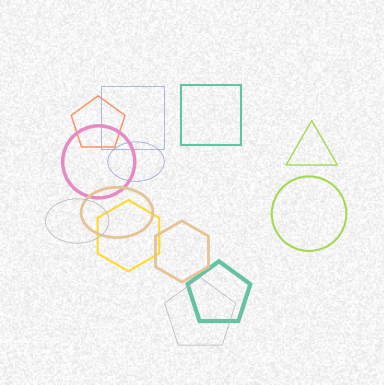[{"shape": "square", "thickness": 1.5, "radius": 0.39, "center": [0.548, 0.701]}, {"shape": "pentagon", "thickness": 3, "radius": 0.43, "center": [0.569, 0.235]}, {"shape": "pentagon", "thickness": 1, "radius": 0.37, "center": [0.255, 0.678]}, {"shape": "square", "thickness": 0.5, "radius": 0.41, "center": [0.343, 0.695]}, {"shape": "oval", "thickness": 0.5, "radius": 0.37, "center": [0.353, 0.58]}, {"shape": "circle", "thickness": 2.5, "radius": 0.47, "center": [0.256, 0.58]}, {"shape": "circle", "thickness": 1.5, "radius": 0.48, "center": [0.803, 0.445]}, {"shape": "triangle", "thickness": 1, "radius": 0.38, "center": [0.81, 0.61]}, {"shape": "hexagon", "thickness": 1.5, "radius": 0.46, "center": [0.334, 0.388]}, {"shape": "hexagon", "thickness": 2, "radius": 0.4, "center": [0.473, 0.347]}, {"shape": "oval", "thickness": 2, "radius": 0.47, "center": [0.304, 0.448]}, {"shape": "pentagon", "thickness": 0.5, "radius": 0.49, "center": [0.52, 0.182]}, {"shape": "oval", "thickness": 0.5, "radius": 0.41, "center": [0.2, 0.426]}]